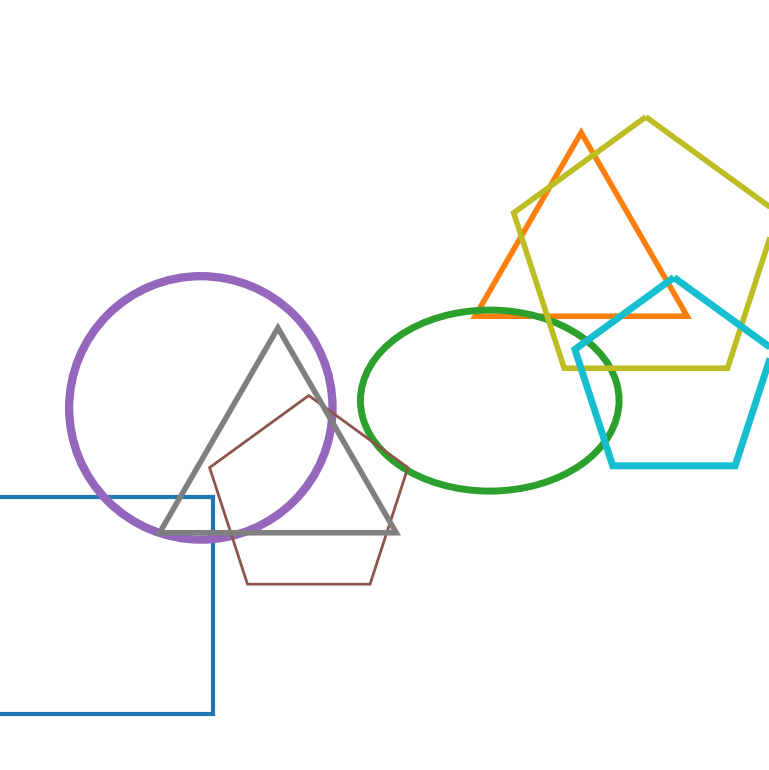[{"shape": "square", "thickness": 1.5, "radius": 0.7, "center": [0.135, 0.214]}, {"shape": "triangle", "thickness": 2, "radius": 0.8, "center": [0.755, 0.669]}, {"shape": "oval", "thickness": 2.5, "radius": 0.84, "center": [0.636, 0.48]}, {"shape": "circle", "thickness": 3, "radius": 0.86, "center": [0.261, 0.47]}, {"shape": "pentagon", "thickness": 1, "radius": 0.68, "center": [0.401, 0.351]}, {"shape": "triangle", "thickness": 2, "radius": 0.89, "center": [0.361, 0.397]}, {"shape": "pentagon", "thickness": 2, "radius": 0.9, "center": [0.839, 0.668]}, {"shape": "pentagon", "thickness": 2.5, "radius": 0.68, "center": [0.875, 0.504]}]